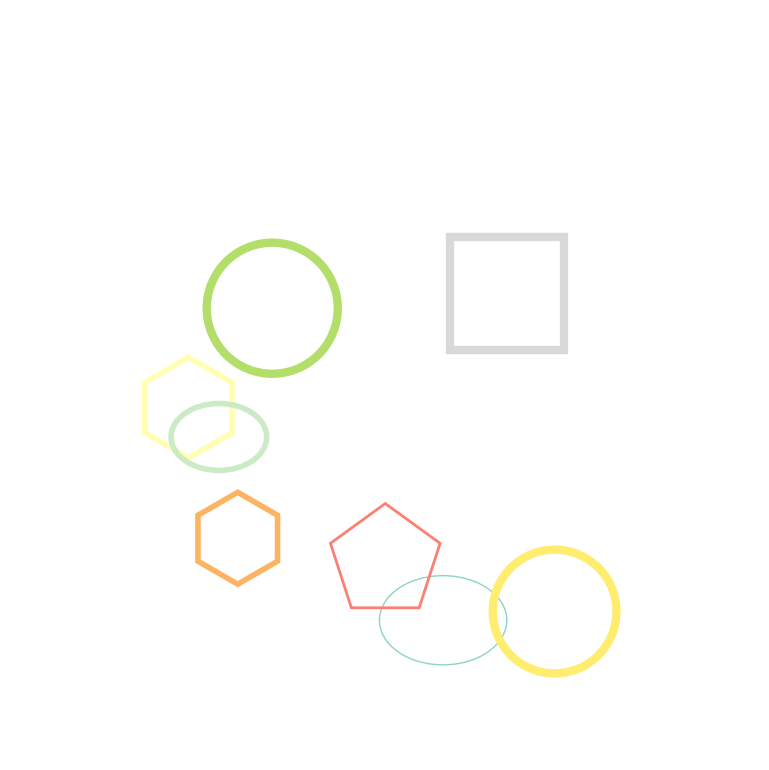[{"shape": "oval", "thickness": 0.5, "radius": 0.41, "center": [0.575, 0.194]}, {"shape": "hexagon", "thickness": 2, "radius": 0.33, "center": [0.245, 0.471]}, {"shape": "pentagon", "thickness": 1, "radius": 0.37, "center": [0.5, 0.271]}, {"shape": "hexagon", "thickness": 2, "radius": 0.3, "center": [0.309, 0.301]}, {"shape": "circle", "thickness": 3, "radius": 0.43, "center": [0.354, 0.6]}, {"shape": "square", "thickness": 3, "radius": 0.37, "center": [0.658, 0.619]}, {"shape": "oval", "thickness": 2, "radius": 0.31, "center": [0.284, 0.433]}, {"shape": "circle", "thickness": 3, "radius": 0.4, "center": [0.72, 0.206]}]